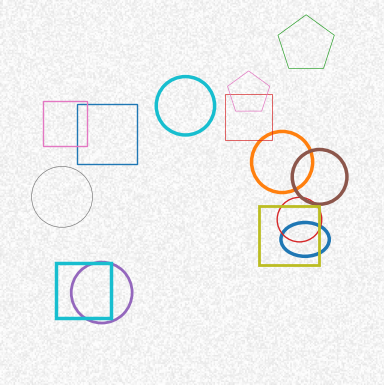[{"shape": "square", "thickness": 1, "radius": 0.39, "center": [0.279, 0.651]}, {"shape": "oval", "thickness": 2.5, "radius": 0.31, "center": [0.793, 0.378]}, {"shape": "circle", "thickness": 2.5, "radius": 0.4, "center": [0.733, 0.579]}, {"shape": "pentagon", "thickness": 0.5, "radius": 0.38, "center": [0.795, 0.885]}, {"shape": "circle", "thickness": 1, "radius": 0.29, "center": [0.778, 0.43]}, {"shape": "square", "thickness": 0.5, "radius": 0.3, "center": [0.645, 0.696]}, {"shape": "circle", "thickness": 2, "radius": 0.4, "center": [0.264, 0.24]}, {"shape": "circle", "thickness": 2.5, "radius": 0.36, "center": [0.83, 0.541]}, {"shape": "pentagon", "thickness": 0.5, "radius": 0.29, "center": [0.646, 0.758]}, {"shape": "square", "thickness": 1, "radius": 0.29, "center": [0.168, 0.679]}, {"shape": "circle", "thickness": 0.5, "radius": 0.4, "center": [0.161, 0.489]}, {"shape": "square", "thickness": 2, "radius": 0.38, "center": [0.75, 0.389]}, {"shape": "circle", "thickness": 2.5, "radius": 0.38, "center": [0.482, 0.725]}, {"shape": "square", "thickness": 2.5, "radius": 0.36, "center": [0.217, 0.246]}]